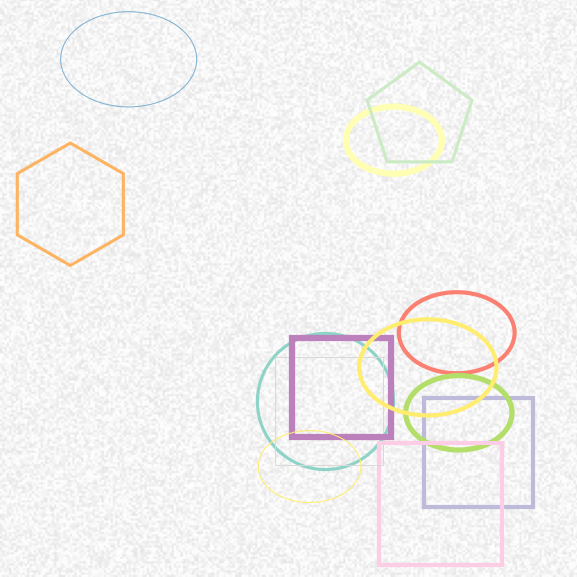[{"shape": "circle", "thickness": 1.5, "radius": 0.59, "center": [0.564, 0.304]}, {"shape": "oval", "thickness": 3, "radius": 0.42, "center": [0.682, 0.756]}, {"shape": "square", "thickness": 2, "radius": 0.47, "center": [0.829, 0.215]}, {"shape": "oval", "thickness": 2, "radius": 0.5, "center": [0.791, 0.423]}, {"shape": "oval", "thickness": 0.5, "radius": 0.59, "center": [0.223, 0.896]}, {"shape": "hexagon", "thickness": 1.5, "radius": 0.53, "center": [0.122, 0.645]}, {"shape": "oval", "thickness": 2.5, "radius": 0.46, "center": [0.795, 0.284]}, {"shape": "square", "thickness": 2, "radius": 0.53, "center": [0.762, 0.126]}, {"shape": "square", "thickness": 0.5, "radius": 0.47, "center": [0.57, 0.287]}, {"shape": "square", "thickness": 3, "radius": 0.43, "center": [0.592, 0.329]}, {"shape": "pentagon", "thickness": 1.5, "radius": 0.48, "center": [0.726, 0.796]}, {"shape": "oval", "thickness": 2, "radius": 0.59, "center": [0.741, 0.363]}, {"shape": "oval", "thickness": 0.5, "radius": 0.45, "center": [0.536, 0.191]}]